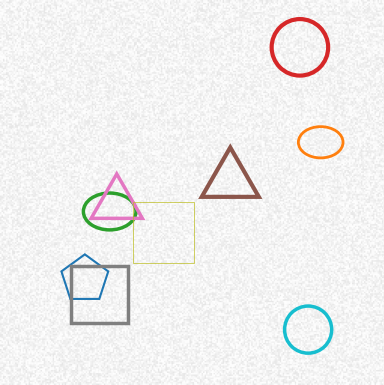[{"shape": "pentagon", "thickness": 1.5, "radius": 0.32, "center": [0.22, 0.275]}, {"shape": "oval", "thickness": 2, "radius": 0.29, "center": [0.833, 0.63]}, {"shape": "oval", "thickness": 2.5, "radius": 0.34, "center": [0.285, 0.451]}, {"shape": "circle", "thickness": 3, "radius": 0.37, "center": [0.779, 0.877]}, {"shape": "triangle", "thickness": 3, "radius": 0.43, "center": [0.598, 0.531]}, {"shape": "triangle", "thickness": 2.5, "radius": 0.38, "center": [0.303, 0.471]}, {"shape": "square", "thickness": 2.5, "radius": 0.37, "center": [0.259, 0.234]}, {"shape": "square", "thickness": 0.5, "radius": 0.4, "center": [0.424, 0.396]}, {"shape": "circle", "thickness": 2.5, "radius": 0.31, "center": [0.8, 0.144]}]